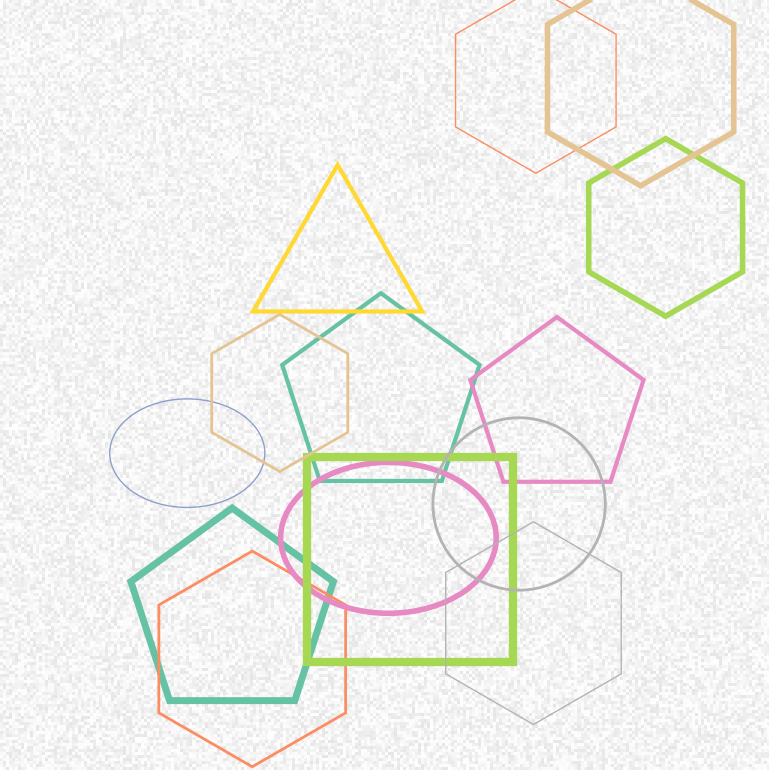[{"shape": "pentagon", "thickness": 2.5, "radius": 0.69, "center": [0.301, 0.202]}, {"shape": "pentagon", "thickness": 1.5, "radius": 0.67, "center": [0.495, 0.484]}, {"shape": "hexagon", "thickness": 1, "radius": 0.7, "center": [0.328, 0.144]}, {"shape": "hexagon", "thickness": 0.5, "radius": 0.6, "center": [0.696, 0.895]}, {"shape": "oval", "thickness": 0.5, "radius": 0.5, "center": [0.243, 0.411]}, {"shape": "pentagon", "thickness": 1.5, "radius": 0.59, "center": [0.723, 0.47]}, {"shape": "oval", "thickness": 2, "radius": 0.7, "center": [0.504, 0.302]}, {"shape": "square", "thickness": 3, "radius": 0.67, "center": [0.532, 0.273]}, {"shape": "hexagon", "thickness": 2, "radius": 0.58, "center": [0.864, 0.705]}, {"shape": "triangle", "thickness": 1.5, "radius": 0.63, "center": [0.438, 0.659]}, {"shape": "hexagon", "thickness": 1, "radius": 0.51, "center": [0.363, 0.49]}, {"shape": "hexagon", "thickness": 2, "radius": 0.7, "center": [0.832, 0.898]}, {"shape": "hexagon", "thickness": 0.5, "radius": 0.66, "center": [0.693, 0.191]}, {"shape": "circle", "thickness": 1, "radius": 0.56, "center": [0.674, 0.346]}]